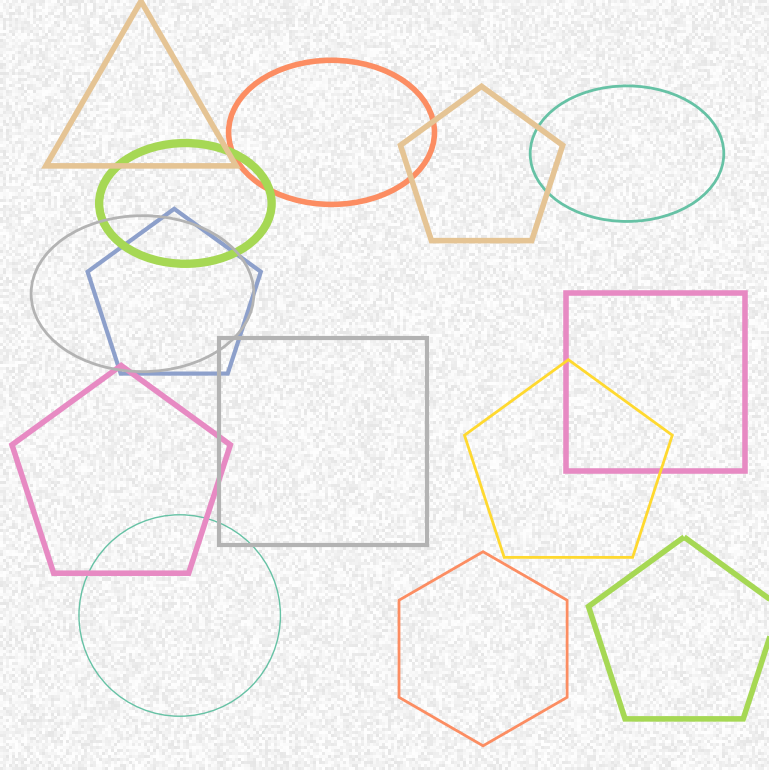[{"shape": "oval", "thickness": 1, "radius": 0.63, "center": [0.814, 0.8]}, {"shape": "circle", "thickness": 0.5, "radius": 0.65, "center": [0.233, 0.201]}, {"shape": "hexagon", "thickness": 1, "radius": 0.63, "center": [0.627, 0.157]}, {"shape": "oval", "thickness": 2, "radius": 0.67, "center": [0.431, 0.828]}, {"shape": "pentagon", "thickness": 1.5, "radius": 0.59, "center": [0.226, 0.611]}, {"shape": "square", "thickness": 2, "radius": 0.58, "center": [0.852, 0.504]}, {"shape": "pentagon", "thickness": 2, "radius": 0.75, "center": [0.157, 0.376]}, {"shape": "oval", "thickness": 3, "radius": 0.56, "center": [0.241, 0.736]}, {"shape": "pentagon", "thickness": 2, "radius": 0.65, "center": [0.888, 0.172]}, {"shape": "pentagon", "thickness": 1, "radius": 0.71, "center": [0.738, 0.391]}, {"shape": "triangle", "thickness": 2, "radius": 0.71, "center": [0.183, 0.856]}, {"shape": "pentagon", "thickness": 2, "radius": 0.55, "center": [0.625, 0.777]}, {"shape": "square", "thickness": 1.5, "radius": 0.67, "center": [0.419, 0.427]}, {"shape": "oval", "thickness": 1, "radius": 0.72, "center": [0.185, 0.619]}]